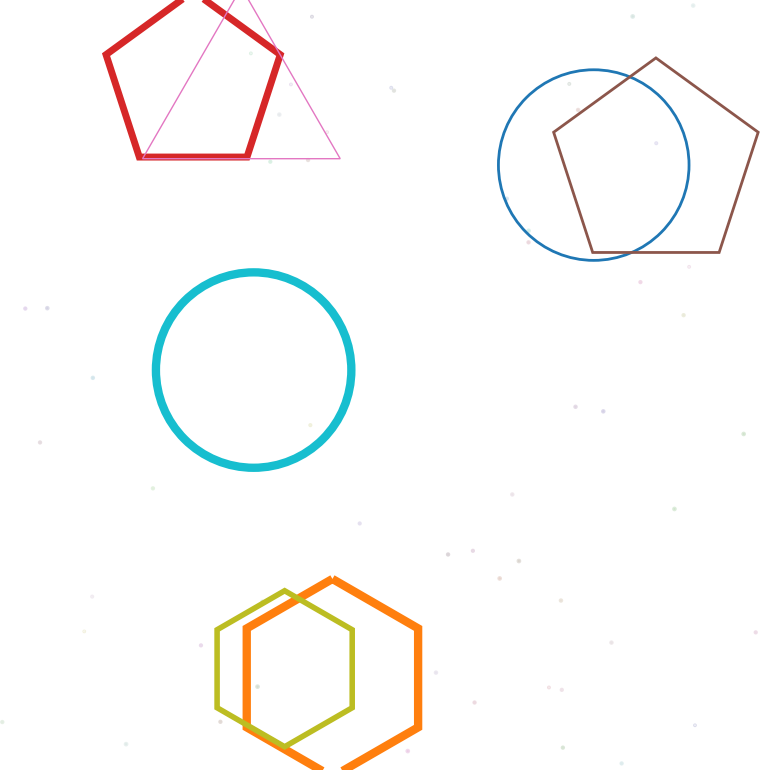[{"shape": "circle", "thickness": 1, "radius": 0.62, "center": [0.771, 0.786]}, {"shape": "hexagon", "thickness": 3, "radius": 0.64, "center": [0.432, 0.12]}, {"shape": "pentagon", "thickness": 2.5, "radius": 0.59, "center": [0.251, 0.892]}, {"shape": "pentagon", "thickness": 1, "radius": 0.7, "center": [0.852, 0.785]}, {"shape": "triangle", "thickness": 0.5, "radius": 0.74, "center": [0.313, 0.868]}, {"shape": "hexagon", "thickness": 2, "radius": 0.51, "center": [0.37, 0.131]}, {"shape": "circle", "thickness": 3, "radius": 0.63, "center": [0.329, 0.519]}]